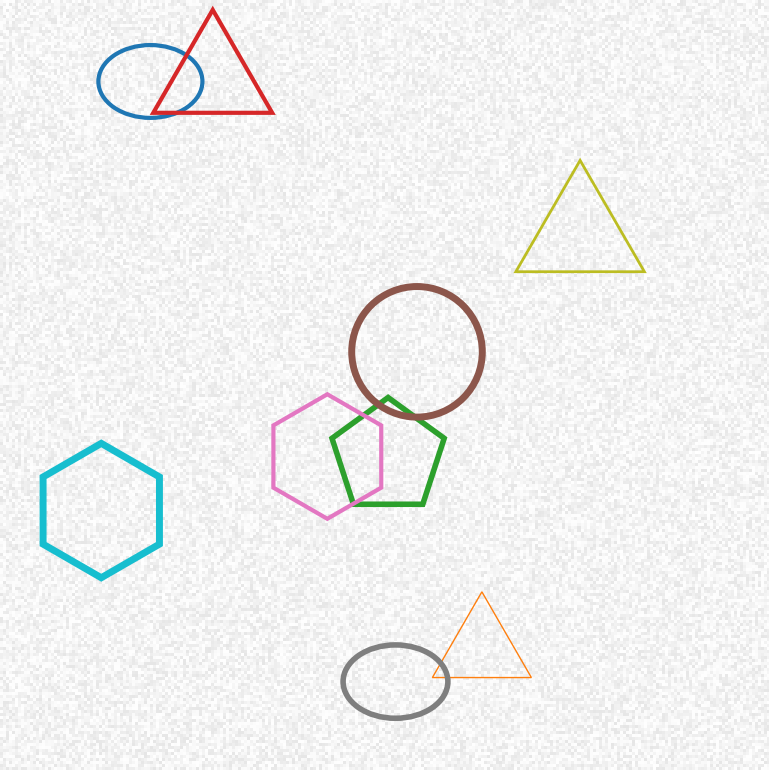[{"shape": "oval", "thickness": 1.5, "radius": 0.34, "center": [0.195, 0.894]}, {"shape": "triangle", "thickness": 0.5, "radius": 0.37, "center": [0.626, 0.157]}, {"shape": "pentagon", "thickness": 2, "radius": 0.38, "center": [0.504, 0.407]}, {"shape": "triangle", "thickness": 1.5, "radius": 0.45, "center": [0.276, 0.898]}, {"shape": "circle", "thickness": 2.5, "radius": 0.42, "center": [0.542, 0.543]}, {"shape": "hexagon", "thickness": 1.5, "radius": 0.4, "center": [0.425, 0.407]}, {"shape": "oval", "thickness": 2, "radius": 0.34, "center": [0.514, 0.115]}, {"shape": "triangle", "thickness": 1, "radius": 0.48, "center": [0.753, 0.695]}, {"shape": "hexagon", "thickness": 2.5, "radius": 0.44, "center": [0.132, 0.337]}]